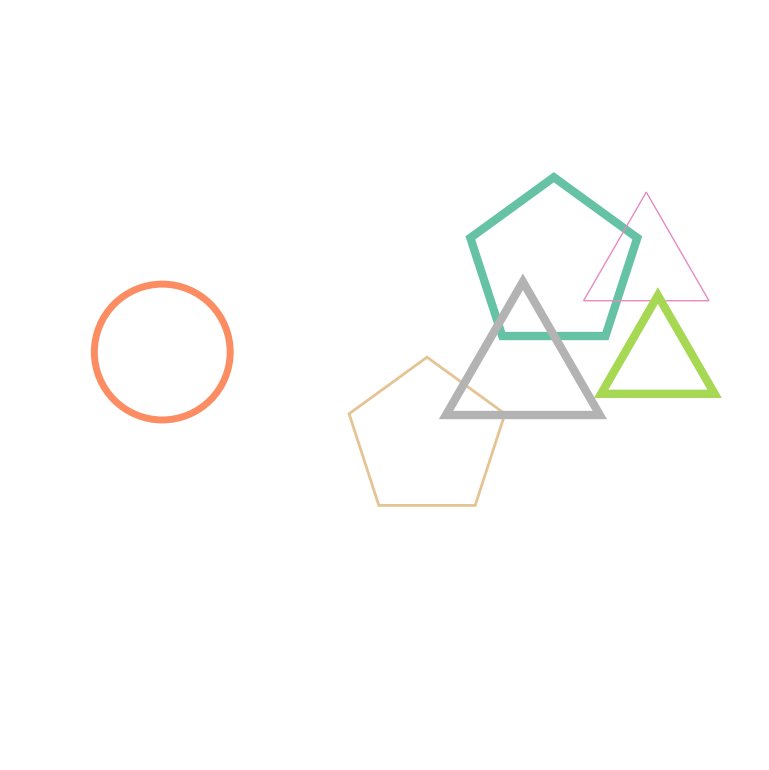[{"shape": "pentagon", "thickness": 3, "radius": 0.57, "center": [0.719, 0.656]}, {"shape": "circle", "thickness": 2.5, "radius": 0.44, "center": [0.211, 0.543]}, {"shape": "triangle", "thickness": 0.5, "radius": 0.47, "center": [0.839, 0.656]}, {"shape": "triangle", "thickness": 3, "radius": 0.43, "center": [0.854, 0.531]}, {"shape": "pentagon", "thickness": 1, "radius": 0.53, "center": [0.555, 0.43]}, {"shape": "triangle", "thickness": 3, "radius": 0.58, "center": [0.679, 0.519]}]